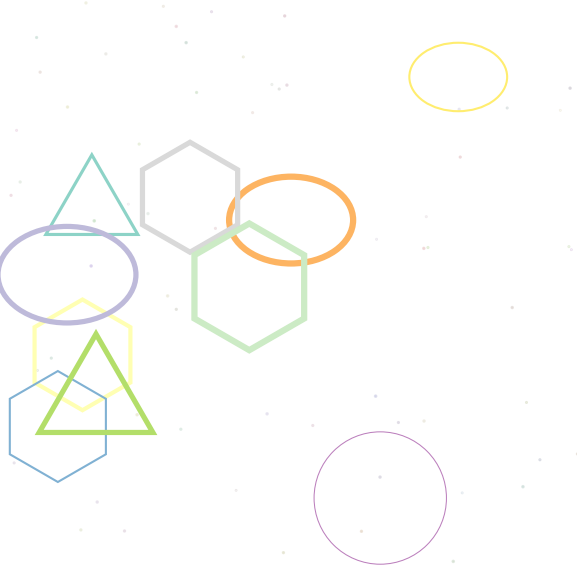[{"shape": "triangle", "thickness": 1.5, "radius": 0.46, "center": [0.159, 0.639]}, {"shape": "hexagon", "thickness": 2, "radius": 0.48, "center": [0.143, 0.385]}, {"shape": "oval", "thickness": 2.5, "radius": 0.6, "center": [0.116, 0.523]}, {"shape": "hexagon", "thickness": 1, "radius": 0.48, "center": [0.1, 0.261]}, {"shape": "oval", "thickness": 3, "radius": 0.54, "center": [0.504, 0.618]}, {"shape": "triangle", "thickness": 2.5, "radius": 0.57, "center": [0.166, 0.307]}, {"shape": "hexagon", "thickness": 2.5, "radius": 0.48, "center": [0.329, 0.658]}, {"shape": "circle", "thickness": 0.5, "radius": 0.57, "center": [0.658, 0.137]}, {"shape": "hexagon", "thickness": 3, "radius": 0.55, "center": [0.432, 0.502]}, {"shape": "oval", "thickness": 1, "radius": 0.42, "center": [0.794, 0.866]}]